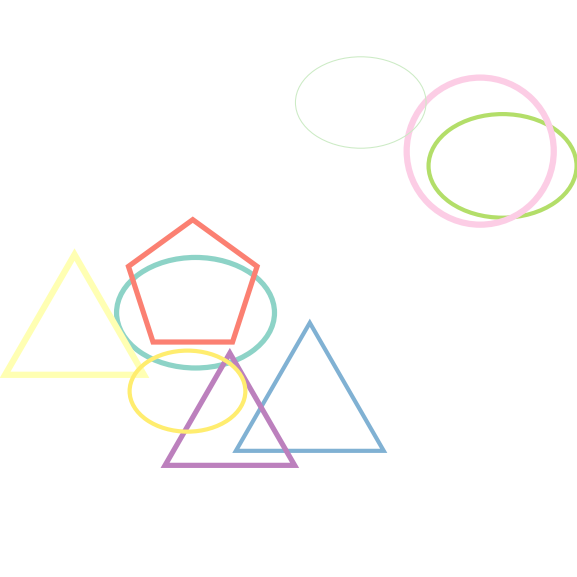[{"shape": "oval", "thickness": 2.5, "radius": 0.68, "center": [0.339, 0.458]}, {"shape": "triangle", "thickness": 3, "radius": 0.69, "center": [0.129, 0.42]}, {"shape": "pentagon", "thickness": 2.5, "radius": 0.59, "center": [0.334, 0.502]}, {"shape": "triangle", "thickness": 2, "radius": 0.74, "center": [0.536, 0.292]}, {"shape": "oval", "thickness": 2, "radius": 0.64, "center": [0.87, 0.712]}, {"shape": "circle", "thickness": 3, "radius": 0.64, "center": [0.832, 0.737]}, {"shape": "triangle", "thickness": 2.5, "radius": 0.65, "center": [0.398, 0.258]}, {"shape": "oval", "thickness": 0.5, "radius": 0.57, "center": [0.625, 0.822]}, {"shape": "oval", "thickness": 2, "radius": 0.5, "center": [0.325, 0.322]}]